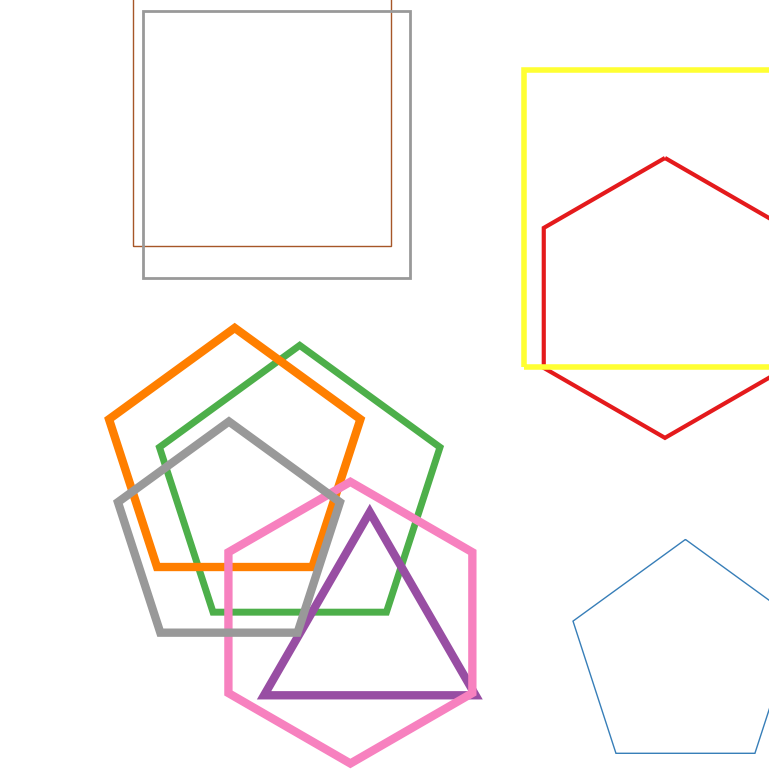[{"shape": "hexagon", "thickness": 1.5, "radius": 0.91, "center": [0.864, 0.613]}, {"shape": "pentagon", "thickness": 0.5, "radius": 0.77, "center": [0.89, 0.146]}, {"shape": "pentagon", "thickness": 2.5, "radius": 0.96, "center": [0.389, 0.36]}, {"shape": "triangle", "thickness": 3, "radius": 0.79, "center": [0.48, 0.176]}, {"shape": "pentagon", "thickness": 3, "radius": 0.86, "center": [0.305, 0.402]}, {"shape": "square", "thickness": 2, "radius": 0.96, "center": [0.874, 0.716]}, {"shape": "square", "thickness": 0.5, "radius": 0.84, "center": [0.34, 0.848]}, {"shape": "hexagon", "thickness": 3, "radius": 0.91, "center": [0.455, 0.191]}, {"shape": "pentagon", "thickness": 3, "radius": 0.76, "center": [0.297, 0.301]}, {"shape": "square", "thickness": 1, "radius": 0.86, "center": [0.359, 0.812]}]